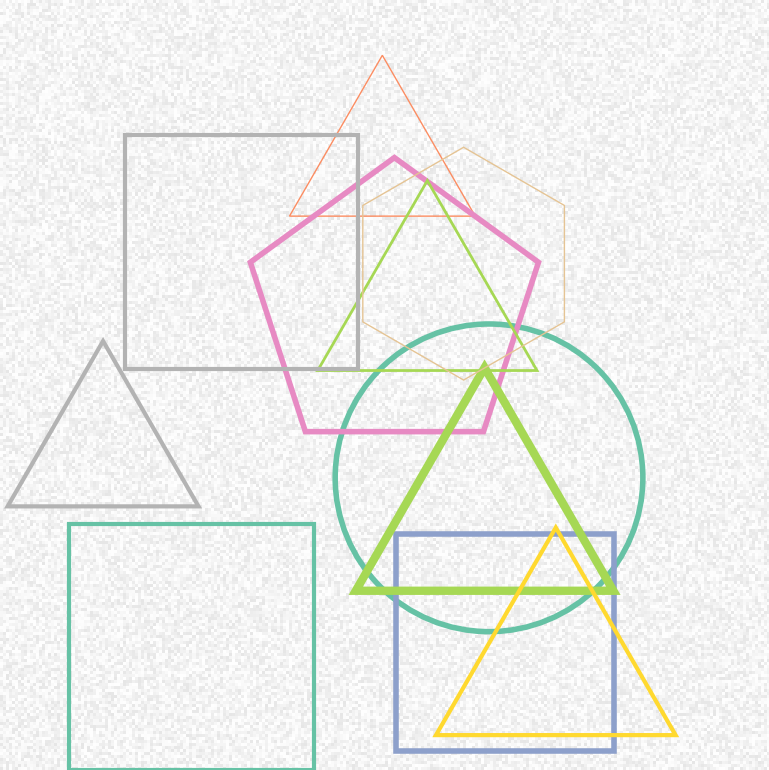[{"shape": "square", "thickness": 1.5, "radius": 0.8, "center": [0.249, 0.159]}, {"shape": "circle", "thickness": 2, "radius": 1.0, "center": [0.635, 0.379]}, {"shape": "triangle", "thickness": 0.5, "radius": 0.7, "center": [0.497, 0.789]}, {"shape": "square", "thickness": 2, "radius": 0.71, "center": [0.656, 0.165]}, {"shape": "pentagon", "thickness": 2, "radius": 0.98, "center": [0.512, 0.599]}, {"shape": "triangle", "thickness": 1, "radius": 0.82, "center": [0.555, 0.601]}, {"shape": "triangle", "thickness": 3, "radius": 0.97, "center": [0.629, 0.329]}, {"shape": "triangle", "thickness": 1.5, "radius": 0.9, "center": [0.722, 0.135]}, {"shape": "hexagon", "thickness": 0.5, "radius": 0.76, "center": [0.602, 0.658]}, {"shape": "triangle", "thickness": 1.5, "radius": 0.72, "center": [0.134, 0.414]}, {"shape": "square", "thickness": 1.5, "radius": 0.76, "center": [0.314, 0.672]}]